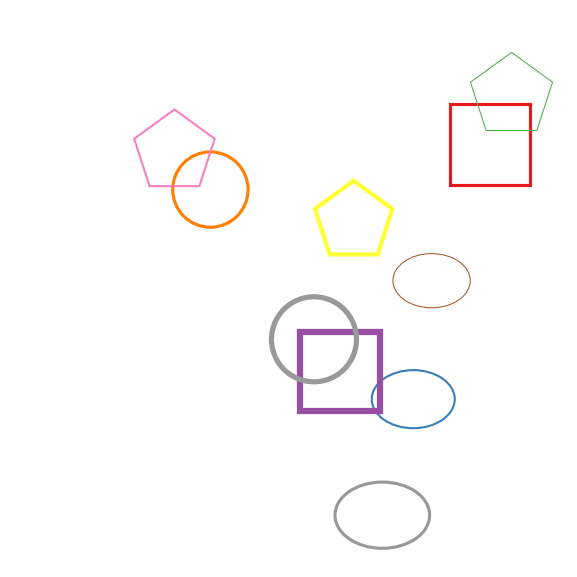[{"shape": "square", "thickness": 1.5, "radius": 0.35, "center": [0.849, 0.749]}, {"shape": "oval", "thickness": 1, "radius": 0.36, "center": [0.716, 0.308]}, {"shape": "pentagon", "thickness": 0.5, "radius": 0.37, "center": [0.886, 0.834]}, {"shape": "square", "thickness": 3, "radius": 0.35, "center": [0.589, 0.356]}, {"shape": "circle", "thickness": 1.5, "radius": 0.33, "center": [0.364, 0.671]}, {"shape": "pentagon", "thickness": 2, "radius": 0.35, "center": [0.612, 0.616]}, {"shape": "oval", "thickness": 0.5, "radius": 0.33, "center": [0.747, 0.513]}, {"shape": "pentagon", "thickness": 1, "radius": 0.37, "center": [0.302, 0.736]}, {"shape": "circle", "thickness": 2.5, "radius": 0.37, "center": [0.544, 0.412]}, {"shape": "oval", "thickness": 1.5, "radius": 0.41, "center": [0.662, 0.107]}]